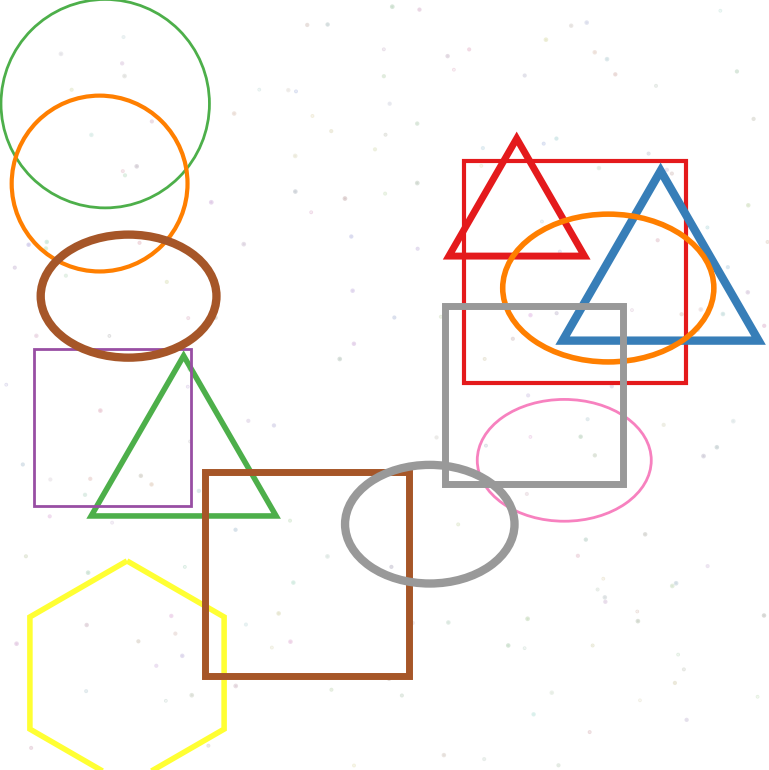[{"shape": "triangle", "thickness": 2.5, "radius": 0.51, "center": [0.671, 0.718]}, {"shape": "square", "thickness": 1.5, "radius": 0.72, "center": [0.747, 0.647]}, {"shape": "triangle", "thickness": 3, "radius": 0.73, "center": [0.858, 0.631]}, {"shape": "triangle", "thickness": 2, "radius": 0.69, "center": [0.238, 0.399]}, {"shape": "circle", "thickness": 1, "radius": 0.68, "center": [0.137, 0.865]}, {"shape": "square", "thickness": 1, "radius": 0.51, "center": [0.146, 0.445]}, {"shape": "circle", "thickness": 1.5, "radius": 0.57, "center": [0.129, 0.762]}, {"shape": "oval", "thickness": 2, "radius": 0.69, "center": [0.79, 0.626]}, {"shape": "hexagon", "thickness": 2, "radius": 0.73, "center": [0.165, 0.126]}, {"shape": "oval", "thickness": 3, "radius": 0.57, "center": [0.167, 0.615]}, {"shape": "square", "thickness": 2.5, "radius": 0.66, "center": [0.399, 0.255]}, {"shape": "oval", "thickness": 1, "radius": 0.56, "center": [0.733, 0.402]}, {"shape": "square", "thickness": 2.5, "radius": 0.58, "center": [0.693, 0.487]}, {"shape": "oval", "thickness": 3, "radius": 0.55, "center": [0.558, 0.319]}]